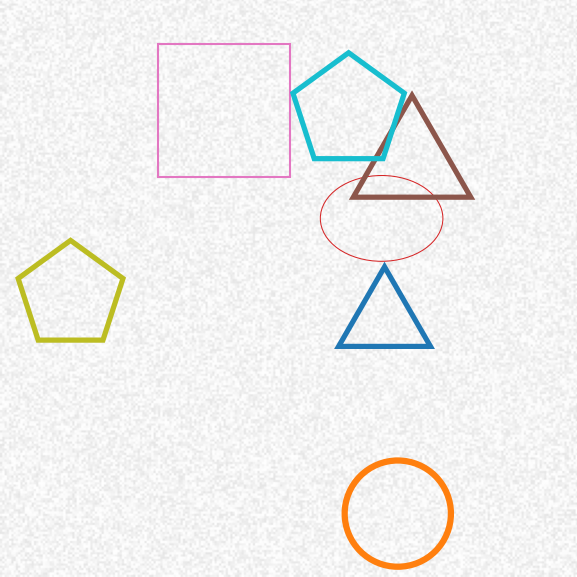[{"shape": "triangle", "thickness": 2.5, "radius": 0.46, "center": [0.666, 0.445]}, {"shape": "circle", "thickness": 3, "radius": 0.46, "center": [0.689, 0.11]}, {"shape": "oval", "thickness": 0.5, "radius": 0.53, "center": [0.661, 0.621]}, {"shape": "triangle", "thickness": 2.5, "radius": 0.59, "center": [0.713, 0.716]}, {"shape": "square", "thickness": 1, "radius": 0.57, "center": [0.388, 0.808]}, {"shape": "pentagon", "thickness": 2.5, "radius": 0.48, "center": [0.122, 0.487]}, {"shape": "pentagon", "thickness": 2.5, "radius": 0.51, "center": [0.604, 0.806]}]